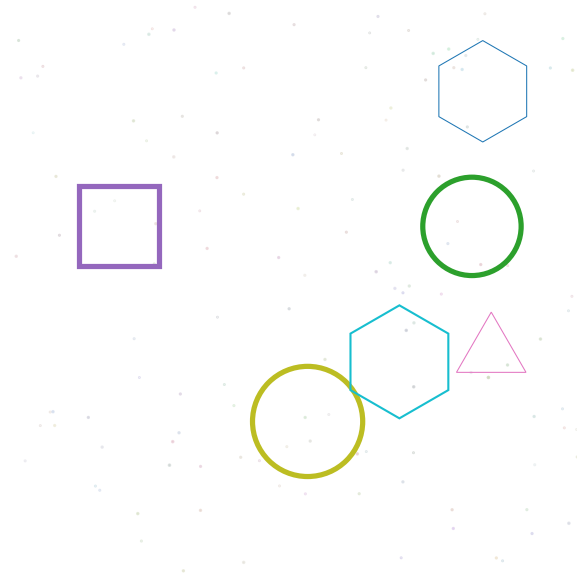[{"shape": "hexagon", "thickness": 0.5, "radius": 0.44, "center": [0.836, 0.841]}, {"shape": "circle", "thickness": 2.5, "radius": 0.43, "center": [0.817, 0.607]}, {"shape": "square", "thickness": 2.5, "radius": 0.35, "center": [0.206, 0.608]}, {"shape": "triangle", "thickness": 0.5, "radius": 0.35, "center": [0.851, 0.389]}, {"shape": "circle", "thickness": 2.5, "radius": 0.48, "center": [0.533, 0.269]}, {"shape": "hexagon", "thickness": 1, "radius": 0.49, "center": [0.692, 0.373]}]